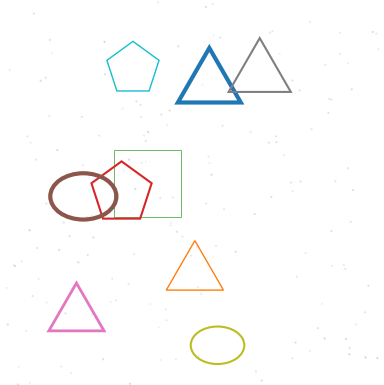[{"shape": "triangle", "thickness": 3, "radius": 0.47, "center": [0.544, 0.781]}, {"shape": "triangle", "thickness": 1, "radius": 0.43, "center": [0.506, 0.289]}, {"shape": "square", "thickness": 0.5, "radius": 0.44, "center": [0.383, 0.523]}, {"shape": "pentagon", "thickness": 1.5, "radius": 0.41, "center": [0.316, 0.499]}, {"shape": "oval", "thickness": 3, "radius": 0.43, "center": [0.216, 0.49]}, {"shape": "triangle", "thickness": 2, "radius": 0.41, "center": [0.199, 0.182]}, {"shape": "triangle", "thickness": 1.5, "radius": 0.47, "center": [0.675, 0.808]}, {"shape": "oval", "thickness": 1.5, "radius": 0.35, "center": [0.565, 0.103]}, {"shape": "pentagon", "thickness": 1, "radius": 0.36, "center": [0.345, 0.821]}]